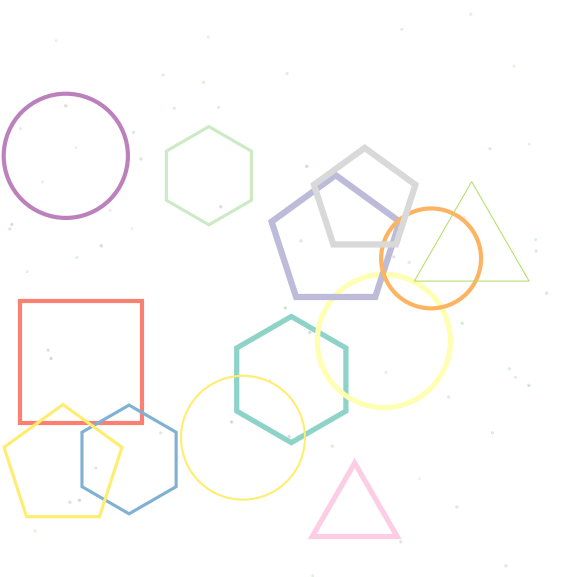[{"shape": "hexagon", "thickness": 2.5, "radius": 0.55, "center": [0.504, 0.342]}, {"shape": "circle", "thickness": 2.5, "radius": 0.58, "center": [0.665, 0.409]}, {"shape": "pentagon", "thickness": 3, "radius": 0.58, "center": [0.581, 0.579]}, {"shape": "square", "thickness": 2, "radius": 0.53, "center": [0.14, 0.373]}, {"shape": "hexagon", "thickness": 1.5, "radius": 0.47, "center": [0.223, 0.204]}, {"shape": "circle", "thickness": 2, "radius": 0.43, "center": [0.747, 0.552]}, {"shape": "triangle", "thickness": 0.5, "radius": 0.57, "center": [0.817, 0.57]}, {"shape": "triangle", "thickness": 2.5, "radius": 0.42, "center": [0.614, 0.113]}, {"shape": "pentagon", "thickness": 3, "radius": 0.46, "center": [0.632, 0.651]}, {"shape": "circle", "thickness": 2, "radius": 0.54, "center": [0.114, 0.729]}, {"shape": "hexagon", "thickness": 1.5, "radius": 0.43, "center": [0.362, 0.695]}, {"shape": "pentagon", "thickness": 1.5, "radius": 0.54, "center": [0.109, 0.191]}, {"shape": "circle", "thickness": 1, "radius": 0.54, "center": [0.421, 0.241]}]